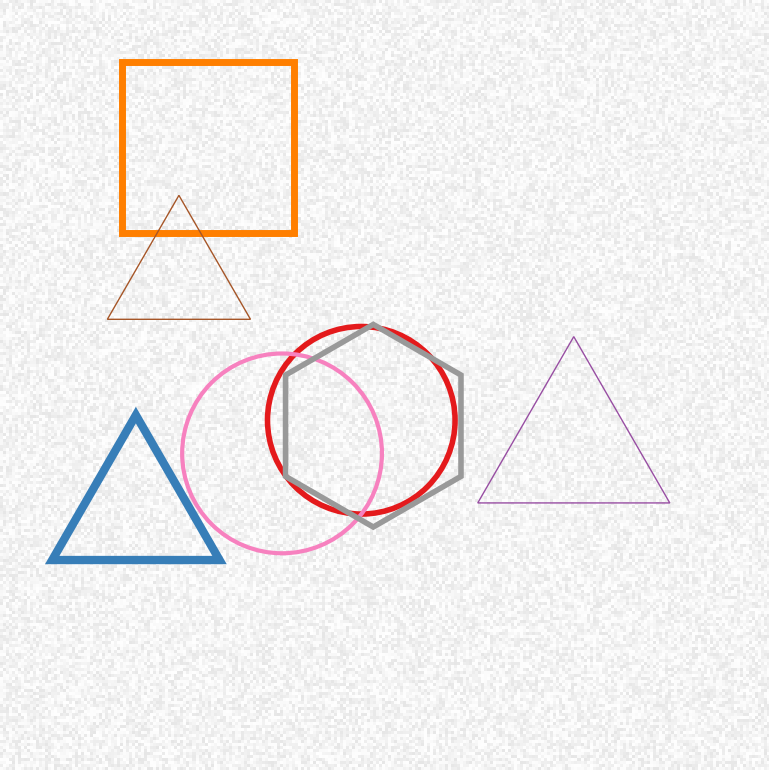[{"shape": "circle", "thickness": 2, "radius": 0.61, "center": [0.469, 0.454]}, {"shape": "triangle", "thickness": 3, "radius": 0.63, "center": [0.176, 0.335]}, {"shape": "triangle", "thickness": 0.5, "radius": 0.72, "center": [0.745, 0.419]}, {"shape": "square", "thickness": 2.5, "radius": 0.56, "center": [0.27, 0.808]}, {"shape": "triangle", "thickness": 0.5, "radius": 0.54, "center": [0.232, 0.639]}, {"shape": "circle", "thickness": 1.5, "radius": 0.65, "center": [0.366, 0.411]}, {"shape": "hexagon", "thickness": 2, "radius": 0.66, "center": [0.485, 0.447]}]